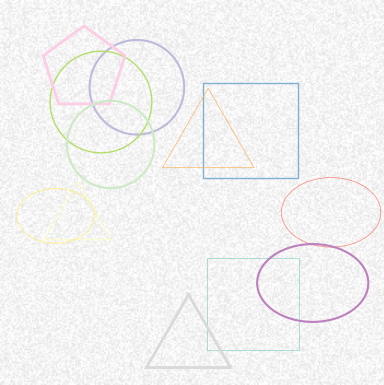[{"shape": "square", "thickness": 0.5, "radius": 0.59, "center": [0.657, 0.21]}, {"shape": "triangle", "thickness": 0.5, "radius": 0.5, "center": [0.202, 0.428]}, {"shape": "circle", "thickness": 1.5, "radius": 0.61, "center": [0.356, 0.773]}, {"shape": "oval", "thickness": 0.5, "radius": 0.65, "center": [0.86, 0.448]}, {"shape": "square", "thickness": 1, "radius": 0.62, "center": [0.651, 0.661]}, {"shape": "triangle", "thickness": 0.5, "radius": 0.69, "center": [0.541, 0.633]}, {"shape": "circle", "thickness": 1, "radius": 0.66, "center": [0.262, 0.735]}, {"shape": "pentagon", "thickness": 2, "radius": 0.56, "center": [0.218, 0.821]}, {"shape": "triangle", "thickness": 2, "radius": 0.63, "center": [0.49, 0.108]}, {"shape": "oval", "thickness": 1.5, "radius": 0.72, "center": [0.812, 0.265]}, {"shape": "circle", "thickness": 1.5, "radius": 0.57, "center": [0.288, 0.625]}, {"shape": "oval", "thickness": 0.5, "radius": 0.51, "center": [0.144, 0.439]}]